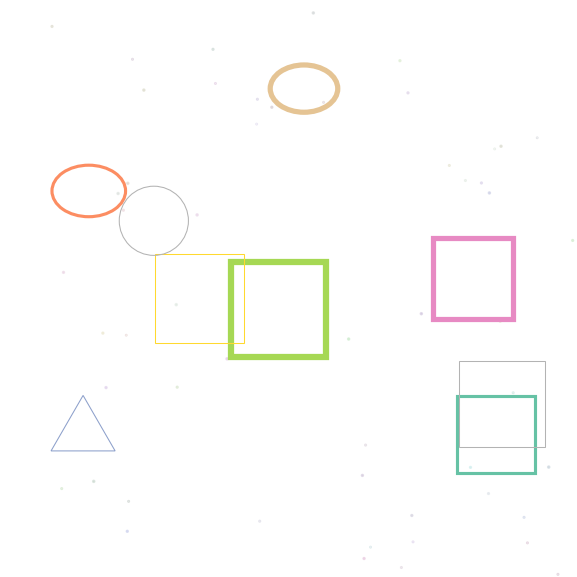[{"shape": "square", "thickness": 1.5, "radius": 0.33, "center": [0.859, 0.247]}, {"shape": "oval", "thickness": 1.5, "radius": 0.32, "center": [0.154, 0.668]}, {"shape": "triangle", "thickness": 0.5, "radius": 0.32, "center": [0.144, 0.25]}, {"shape": "square", "thickness": 2.5, "radius": 0.35, "center": [0.819, 0.517]}, {"shape": "square", "thickness": 3, "radius": 0.41, "center": [0.483, 0.463]}, {"shape": "square", "thickness": 0.5, "radius": 0.38, "center": [0.345, 0.482]}, {"shape": "oval", "thickness": 2.5, "radius": 0.29, "center": [0.526, 0.846]}, {"shape": "circle", "thickness": 0.5, "radius": 0.3, "center": [0.266, 0.617]}, {"shape": "square", "thickness": 0.5, "radius": 0.37, "center": [0.868, 0.3]}]